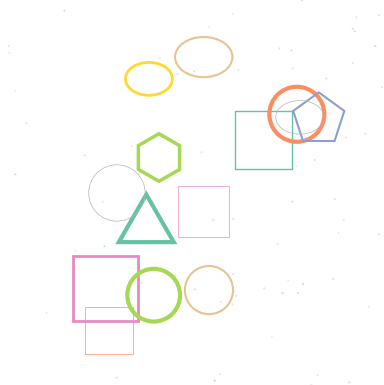[{"shape": "triangle", "thickness": 3, "radius": 0.41, "center": [0.38, 0.412]}, {"shape": "square", "thickness": 1, "radius": 0.37, "center": [0.684, 0.636]}, {"shape": "square", "thickness": 0.5, "radius": 0.31, "center": [0.283, 0.141]}, {"shape": "circle", "thickness": 3, "radius": 0.36, "center": [0.771, 0.703]}, {"shape": "pentagon", "thickness": 1.5, "radius": 0.35, "center": [0.828, 0.69]}, {"shape": "square", "thickness": 0.5, "radius": 0.33, "center": [0.529, 0.451]}, {"shape": "square", "thickness": 2, "radius": 0.42, "center": [0.275, 0.25]}, {"shape": "circle", "thickness": 3, "radius": 0.34, "center": [0.399, 0.233]}, {"shape": "hexagon", "thickness": 2.5, "radius": 0.31, "center": [0.413, 0.591]}, {"shape": "oval", "thickness": 2, "radius": 0.3, "center": [0.387, 0.795]}, {"shape": "circle", "thickness": 1.5, "radius": 0.31, "center": [0.543, 0.247]}, {"shape": "oval", "thickness": 1.5, "radius": 0.37, "center": [0.529, 0.852]}, {"shape": "circle", "thickness": 0.5, "radius": 0.37, "center": [0.304, 0.499]}, {"shape": "oval", "thickness": 0.5, "radius": 0.31, "center": [0.779, 0.695]}]